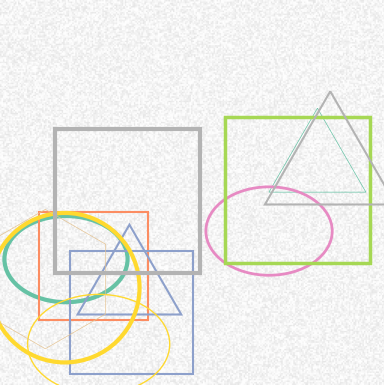[{"shape": "oval", "thickness": 3, "radius": 0.8, "center": [0.171, 0.327]}, {"shape": "triangle", "thickness": 0.5, "radius": 0.73, "center": [0.824, 0.574]}, {"shape": "square", "thickness": 1.5, "radius": 0.71, "center": [0.243, 0.309]}, {"shape": "triangle", "thickness": 1.5, "radius": 0.78, "center": [0.336, 0.261]}, {"shape": "square", "thickness": 1.5, "radius": 0.8, "center": [0.342, 0.188]}, {"shape": "oval", "thickness": 2, "radius": 0.82, "center": [0.699, 0.4]}, {"shape": "square", "thickness": 2.5, "radius": 0.95, "center": [0.772, 0.507]}, {"shape": "oval", "thickness": 1, "radius": 0.92, "center": [0.256, 0.106]}, {"shape": "circle", "thickness": 3, "radius": 0.97, "center": [0.168, 0.253]}, {"shape": "hexagon", "thickness": 0.5, "radius": 0.91, "center": [0.118, 0.275]}, {"shape": "square", "thickness": 3, "radius": 0.94, "center": [0.331, 0.478]}, {"shape": "triangle", "thickness": 1.5, "radius": 0.98, "center": [0.858, 0.567]}]